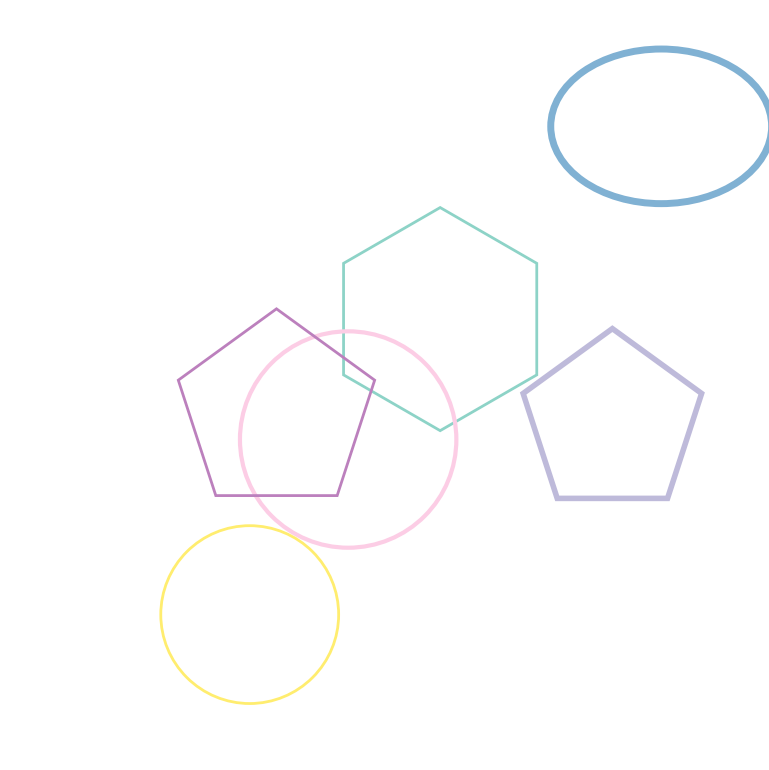[{"shape": "hexagon", "thickness": 1, "radius": 0.72, "center": [0.572, 0.586]}, {"shape": "pentagon", "thickness": 2, "radius": 0.61, "center": [0.795, 0.451]}, {"shape": "oval", "thickness": 2.5, "radius": 0.72, "center": [0.859, 0.836]}, {"shape": "circle", "thickness": 1.5, "radius": 0.7, "center": [0.452, 0.429]}, {"shape": "pentagon", "thickness": 1, "radius": 0.67, "center": [0.359, 0.465]}, {"shape": "circle", "thickness": 1, "radius": 0.58, "center": [0.324, 0.202]}]